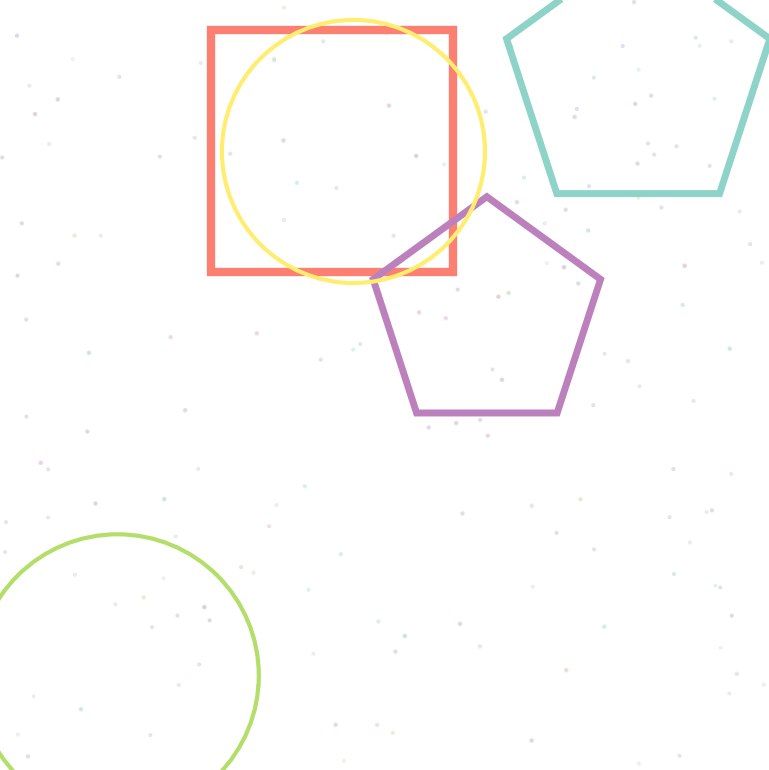[{"shape": "pentagon", "thickness": 2.5, "radius": 0.9, "center": [0.829, 0.894]}, {"shape": "square", "thickness": 3, "radius": 0.78, "center": [0.431, 0.804]}, {"shape": "circle", "thickness": 1.5, "radius": 0.92, "center": [0.153, 0.123]}, {"shape": "pentagon", "thickness": 2.5, "radius": 0.78, "center": [0.632, 0.589]}, {"shape": "circle", "thickness": 1.5, "radius": 0.85, "center": [0.459, 0.803]}]